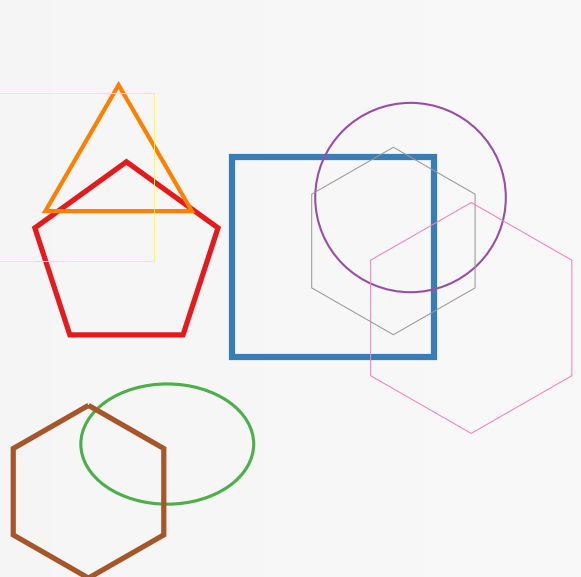[{"shape": "pentagon", "thickness": 2.5, "radius": 0.83, "center": [0.218, 0.553]}, {"shape": "square", "thickness": 3, "radius": 0.87, "center": [0.572, 0.555]}, {"shape": "oval", "thickness": 1.5, "radius": 0.74, "center": [0.288, 0.23]}, {"shape": "circle", "thickness": 1, "radius": 0.82, "center": [0.706, 0.657]}, {"shape": "triangle", "thickness": 2, "radius": 0.73, "center": [0.204, 0.706]}, {"shape": "square", "thickness": 0.5, "radius": 0.73, "center": [0.12, 0.693]}, {"shape": "hexagon", "thickness": 2.5, "radius": 0.75, "center": [0.152, 0.148]}, {"shape": "hexagon", "thickness": 0.5, "radius": 1.0, "center": [0.811, 0.449]}, {"shape": "hexagon", "thickness": 0.5, "radius": 0.81, "center": [0.677, 0.582]}]